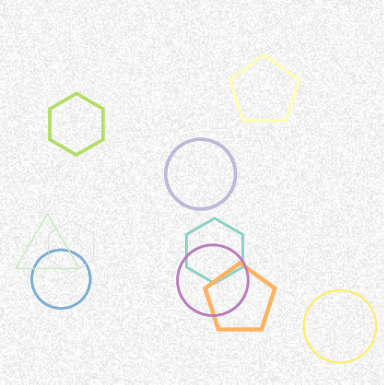[{"shape": "hexagon", "thickness": 2, "radius": 0.42, "center": [0.557, 0.349]}, {"shape": "pentagon", "thickness": 2, "radius": 0.47, "center": [0.687, 0.763]}, {"shape": "circle", "thickness": 2.5, "radius": 0.45, "center": [0.521, 0.548]}, {"shape": "circle", "thickness": 2, "radius": 0.38, "center": [0.158, 0.275]}, {"shape": "pentagon", "thickness": 3, "radius": 0.48, "center": [0.623, 0.221]}, {"shape": "hexagon", "thickness": 2.5, "radius": 0.4, "center": [0.198, 0.677]}, {"shape": "hexagon", "thickness": 0.5, "radius": 0.34, "center": [0.185, 0.359]}, {"shape": "circle", "thickness": 2, "radius": 0.46, "center": [0.553, 0.272]}, {"shape": "triangle", "thickness": 1, "radius": 0.48, "center": [0.123, 0.35]}, {"shape": "circle", "thickness": 1.5, "radius": 0.47, "center": [0.883, 0.152]}]